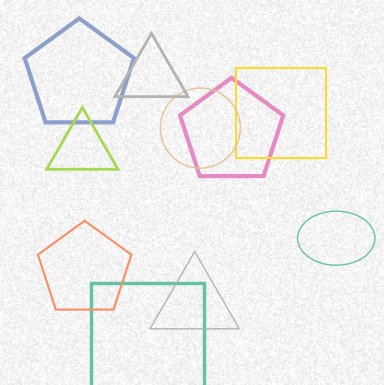[{"shape": "oval", "thickness": 1, "radius": 0.5, "center": [0.873, 0.381]}, {"shape": "square", "thickness": 2.5, "radius": 0.73, "center": [0.384, 0.118]}, {"shape": "pentagon", "thickness": 1.5, "radius": 0.64, "center": [0.22, 0.299]}, {"shape": "pentagon", "thickness": 3, "radius": 0.75, "center": [0.206, 0.803]}, {"shape": "pentagon", "thickness": 3, "radius": 0.71, "center": [0.602, 0.657]}, {"shape": "triangle", "thickness": 2, "radius": 0.54, "center": [0.214, 0.614]}, {"shape": "square", "thickness": 1.5, "radius": 0.58, "center": [0.73, 0.706]}, {"shape": "circle", "thickness": 1, "radius": 0.52, "center": [0.52, 0.667]}, {"shape": "triangle", "thickness": 2, "radius": 0.55, "center": [0.393, 0.804]}, {"shape": "triangle", "thickness": 1, "radius": 0.67, "center": [0.506, 0.213]}]